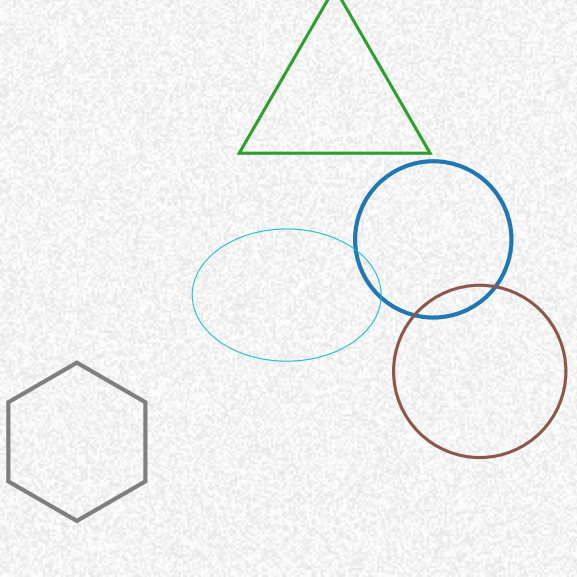[{"shape": "circle", "thickness": 2, "radius": 0.68, "center": [0.75, 0.585]}, {"shape": "triangle", "thickness": 1.5, "radius": 0.95, "center": [0.58, 0.829]}, {"shape": "circle", "thickness": 1.5, "radius": 0.75, "center": [0.831, 0.356]}, {"shape": "hexagon", "thickness": 2, "radius": 0.69, "center": [0.133, 0.234]}, {"shape": "oval", "thickness": 0.5, "radius": 0.82, "center": [0.496, 0.488]}]